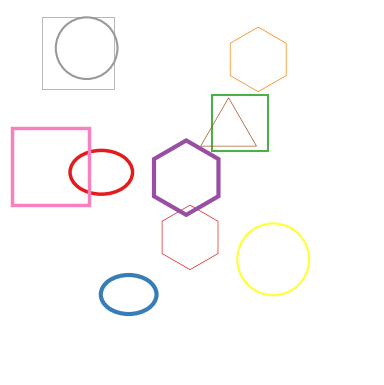[{"shape": "oval", "thickness": 2.5, "radius": 0.41, "center": [0.263, 0.553]}, {"shape": "hexagon", "thickness": 0.5, "radius": 0.42, "center": [0.494, 0.383]}, {"shape": "oval", "thickness": 3, "radius": 0.36, "center": [0.334, 0.235]}, {"shape": "square", "thickness": 1.5, "radius": 0.36, "center": [0.624, 0.682]}, {"shape": "hexagon", "thickness": 3, "radius": 0.48, "center": [0.484, 0.539]}, {"shape": "hexagon", "thickness": 0.5, "radius": 0.42, "center": [0.671, 0.846]}, {"shape": "circle", "thickness": 1.5, "radius": 0.47, "center": [0.71, 0.326]}, {"shape": "triangle", "thickness": 0.5, "radius": 0.42, "center": [0.594, 0.662]}, {"shape": "square", "thickness": 2.5, "radius": 0.5, "center": [0.13, 0.568]}, {"shape": "square", "thickness": 0.5, "radius": 0.47, "center": [0.203, 0.862]}, {"shape": "circle", "thickness": 1.5, "radius": 0.4, "center": [0.225, 0.875]}]